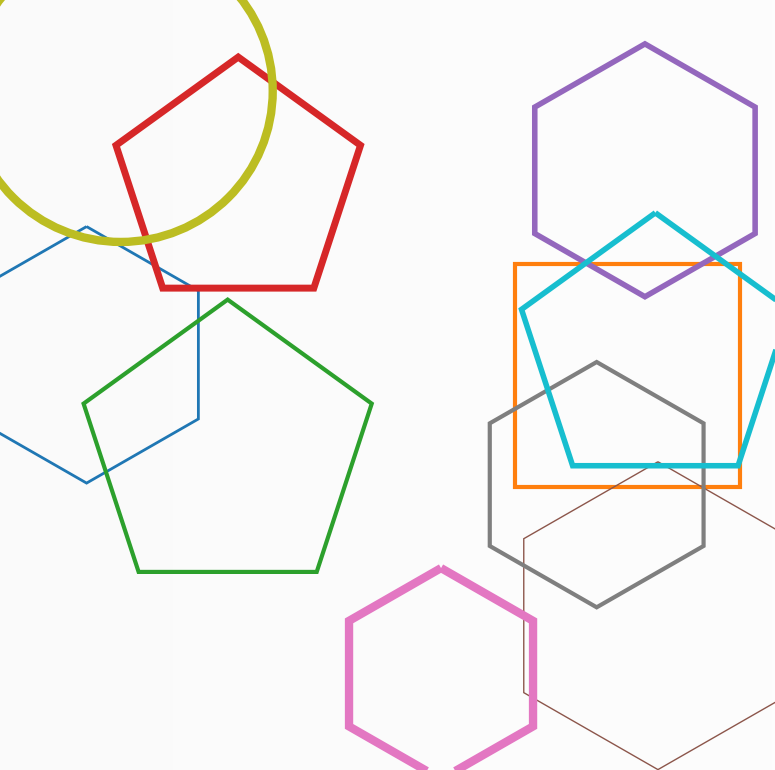[{"shape": "hexagon", "thickness": 1, "radius": 0.83, "center": [0.112, 0.539]}, {"shape": "square", "thickness": 1.5, "radius": 0.72, "center": [0.81, 0.512]}, {"shape": "pentagon", "thickness": 1.5, "radius": 0.98, "center": [0.294, 0.415]}, {"shape": "pentagon", "thickness": 2.5, "radius": 0.83, "center": [0.307, 0.76]}, {"shape": "hexagon", "thickness": 2, "radius": 0.82, "center": [0.832, 0.779]}, {"shape": "hexagon", "thickness": 0.5, "radius": 1.0, "center": [0.849, 0.2]}, {"shape": "hexagon", "thickness": 3, "radius": 0.69, "center": [0.569, 0.125]}, {"shape": "hexagon", "thickness": 1.5, "radius": 0.8, "center": [0.77, 0.371]}, {"shape": "circle", "thickness": 3, "radius": 0.98, "center": [0.156, 0.882]}, {"shape": "pentagon", "thickness": 2, "radius": 0.91, "center": [0.846, 0.542]}]